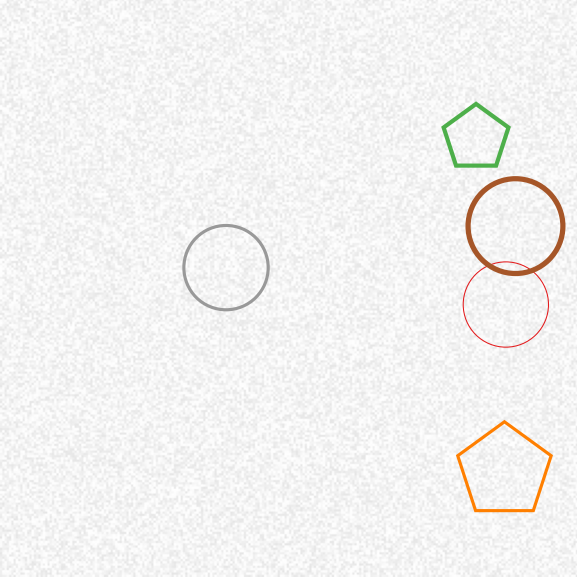[{"shape": "circle", "thickness": 0.5, "radius": 0.37, "center": [0.876, 0.472]}, {"shape": "pentagon", "thickness": 2, "radius": 0.3, "center": [0.824, 0.76]}, {"shape": "pentagon", "thickness": 1.5, "radius": 0.43, "center": [0.873, 0.184]}, {"shape": "circle", "thickness": 2.5, "radius": 0.41, "center": [0.893, 0.608]}, {"shape": "circle", "thickness": 1.5, "radius": 0.37, "center": [0.391, 0.536]}]